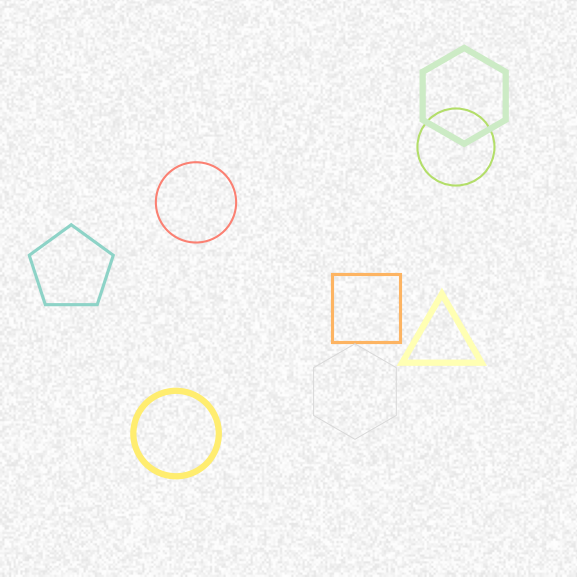[{"shape": "pentagon", "thickness": 1.5, "radius": 0.38, "center": [0.123, 0.533]}, {"shape": "triangle", "thickness": 3, "radius": 0.4, "center": [0.765, 0.411]}, {"shape": "circle", "thickness": 1, "radius": 0.35, "center": [0.339, 0.649]}, {"shape": "square", "thickness": 1.5, "radius": 0.29, "center": [0.633, 0.466]}, {"shape": "circle", "thickness": 1, "radius": 0.33, "center": [0.79, 0.745]}, {"shape": "hexagon", "thickness": 0.5, "radius": 0.41, "center": [0.615, 0.321]}, {"shape": "hexagon", "thickness": 3, "radius": 0.42, "center": [0.804, 0.833]}, {"shape": "circle", "thickness": 3, "radius": 0.37, "center": [0.305, 0.248]}]